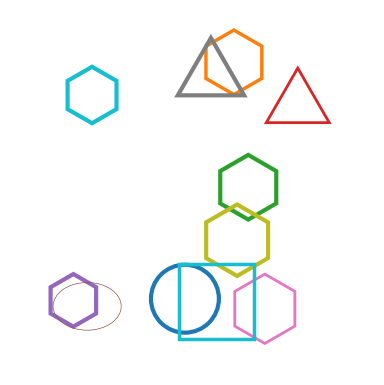[{"shape": "circle", "thickness": 3, "radius": 0.44, "center": [0.48, 0.224]}, {"shape": "hexagon", "thickness": 2.5, "radius": 0.42, "center": [0.607, 0.838]}, {"shape": "hexagon", "thickness": 3, "radius": 0.42, "center": [0.645, 0.514]}, {"shape": "triangle", "thickness": 2, "radius": 0.47, "center": [0.773, 0.729]}, {"shape": "hexagon", "thickness": 3, "radius": 0.34, "center": [0.191, 0.22]}, {"shape": "oval", "thickness": 0.5, "radius": 0.44, "center": [0.226, 0.204]}, {"shape": "hexagon", "thickness": 2, "radius": 0.45, "center": [0.688, 0.198]}, {"shape": "triangle", "thickness": 3, "radius": 0.5, "center": [0.548, 0.802]}, {"shape": "hexagon", "thickness": 3, "radius": 0.46, "center": [0.616, 0.376]}, {"shape": "square", "thickness": 2.5, "radius": 0.49, "center": [0.562, 0.216]}, {"shape": "hexagon", "thickness": 3, "radius": 0.37, "center": [0.239, 0.753]}]